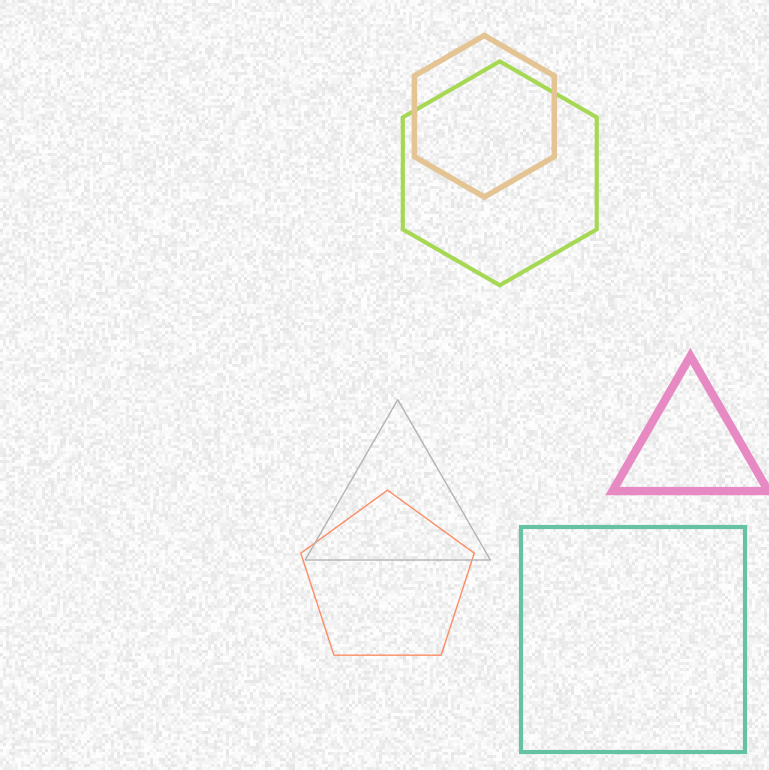[{"shape": "square", "thickness": 1.5, "radius": 0.73, "center": [0.822, 0.169]}, {"shape": "pentagon", "thickness": 0.5, "radius": 0.59, "center": [0.503, 0.245]}, {"shape": "triangle", "thickness": 3, "radius": 0.58, "center": [0.897, 0.421]}, {"shape": "hexagon", "thickness": 1.5, "radius": 0.73, "center": [0.649, 0.775]}, {"shape": "hexagon", "thickness": 2, "radius": 0.52, "center": [0.629, 0.849]}, {"shape": "triangle", "thickness": 0.5, "radius": 0.69, "center": [0.517, 0.342]}]